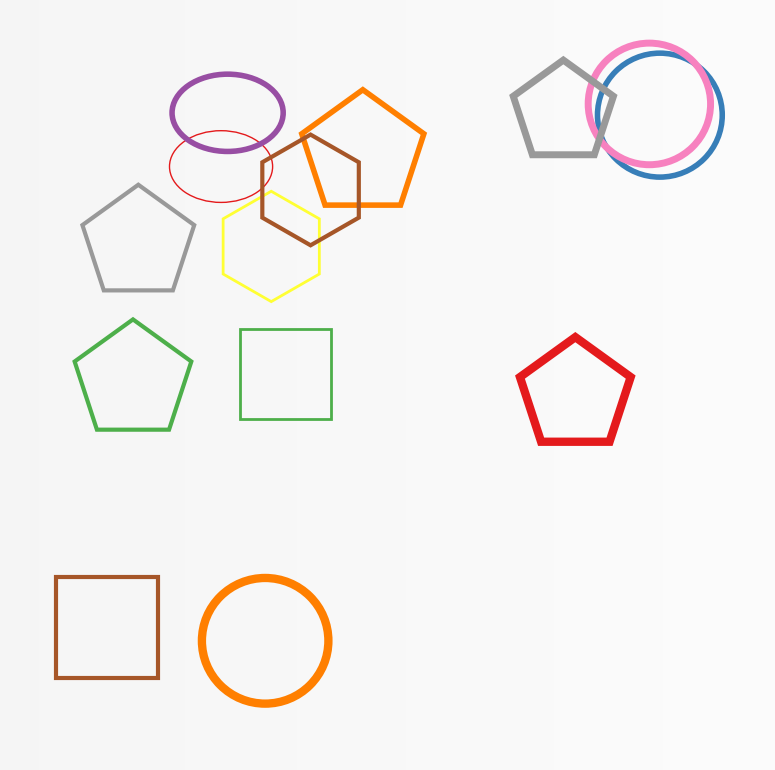[{"shape": "oval", "thickness": 0.5, "radius": 0.33, "center": [0.285, 0.784]}, {"shape": "pentagon", "thickness": 3, "radius": 0.38, "center": [0.742, 0.487]}, {"shape": "circle", "thickness": 2, "radius": 0.4, "center": [0.851, 0.85]}, {"shape": "pentagon", "thickness": 1.5, "radius": 0.4, "center": [0.172, 0.506]}, {"shape": "square", "thickness": 1, "radius": 0.29, "center": [0.369, 0.514]}, {"shape": "oval", "thickness": 2, "radius": 0.36, "center": [0.294, 0.853]}, {"shape": "pentagon", "thickness": 2, "radius": 0.41, "center": [0.468, 0.801]}, {"shape": "circle", "thickness": 3, "radius": 0.41, "center": [0.342, 0.168]}, {"shape": "hexagon", "thickness": 1, "radius": 0.36, "center": [0.35, 0.68]}, {"shape": "square", "thickness": 1.5, "radius": 0.33, "center": [0.138, 0.185]}, {"shape": "hexagon", "thickness": 1.5, "radius": 0.36, "center": [0.401, 0.753]}, {"shape": "circle", "thickness": 2.5, "radius": 0.39, "center": [0.838, 0.865]}, {"shape": "pentagon", "thickness": 2.5, "radius": 0.34, "center": [0.727, 0.854]}, {"shape": "pentagon", "thickness": 1.5, "radius": 0.38, "center": [0.178, 0.684]}]